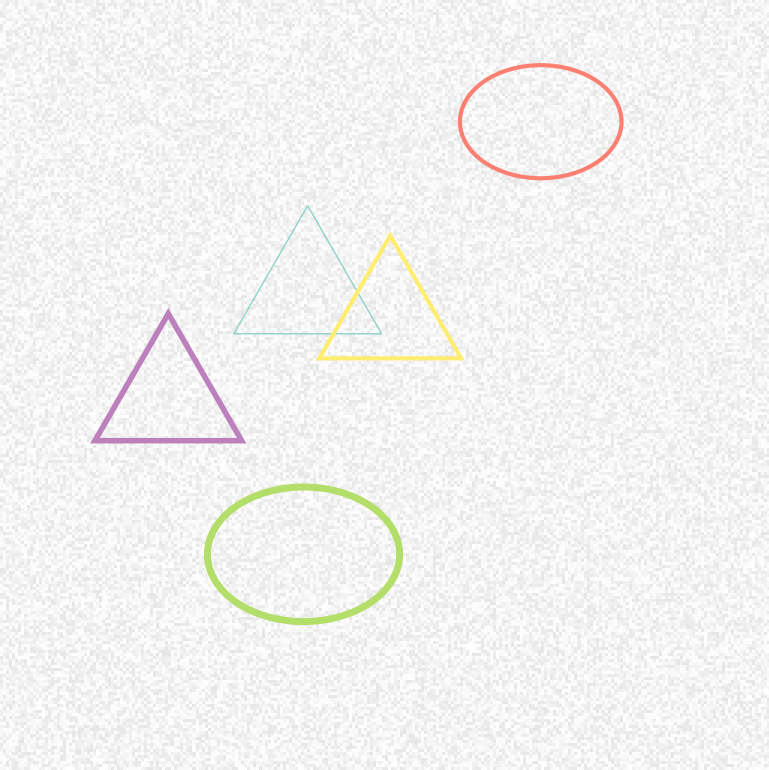[{"shape": "triangle", "thickness": 0.5, "radius": 0.55, "center": [0.4, 0.622]}, {"shape": "oval", "thickness": 1.5, "radius": 0.52, "center": [0.702, 0.842]}, {"shape": "oval", "thickness": 2.5, "radius": 0.62, "center": [0.394, 0.28]}, {"shape": "triangle", "thickness": 2, "radius": 0.55, "center": [0.219, 0.483]}, {"shape": "triangle", "thickness": 1.5, "radius": 0.53, "center": [0.507, 0.588]}]